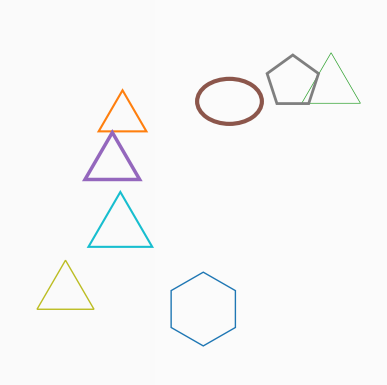[{"shape": "hexagon", "thickness": 1, "radius": 0.48, "center": [0.525, 0.197]}, {"shape": "triangle", "thickness": 1.5, "radius": 0.36, "center": [0.316, 0.694]}, {"shape": "triangle", "thickness": 0.5, "radius": 0.44, "center": [0.854, 0.776]}, {"shape": "triangle", "thickness": 2.5, "radius": 0.41, "center": [0.29, 0.575]}, {"shape": "oval", "thickness": 3, "radius": 0.42, "center": [0.592, 0.737]}, {"shape": "pentagon", "thickness": 2, "radius": 0.35, "center": [0.756, 0.787]}, {"shape": "triangle", "thickness": 1, "radius": 0.42, "center": [0.169, 0.239]}, {"shape": "triangle", "thickness": 1.5, "radius": 0.47, "center": [0.311, 0.406]}]